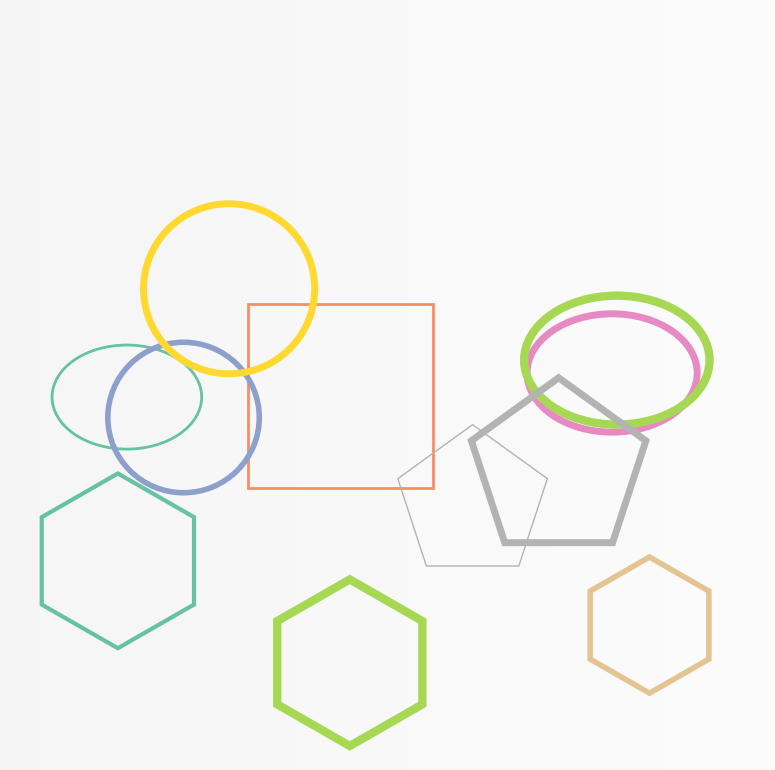[{"shape": "hexagon", "thickness": 1.5, "radius": 0.57, "center": [0.152, 0.272]}, {"shape": "oval", "thickness": 1, "radius": 0.48, "center": [0.164, 0.484]}, {"shape": "square", "thickness": 1, "radius": 0.6, "center": [0.439, 0.486]}, {"shape": "circle", "thickness": 2, "radius": 0.49, "center": [0.237, 0.458]}, {"shape": "oval", "thickness": 2.5, "radius": 0.55, "center": [0.79, 0.516]}, {"shape": "oval", "thickness": 3, "radius": 0.6, "center": [0.796, 0.532]}, {"shape": "hexagon", "thickness": 3, "radius": 0.54, "center": [0.451, 0.139]}, {"shape": "circle", "thickness": 2.5, "radius": 0.55, "center": [0.296, 0.625]}, {"shape": "hexagon", "thickness": 2, "radius": 0.44, "center": [0.838, 0.188]}, {"shape": "pentagon", "thickness": 2.5, "radius": 0.59, "center": [0.721, 0.391]}, {"shape": "pentagon", "thickness": 0.5, "radius": 0.51, "center": [0.61, 0.347]}]